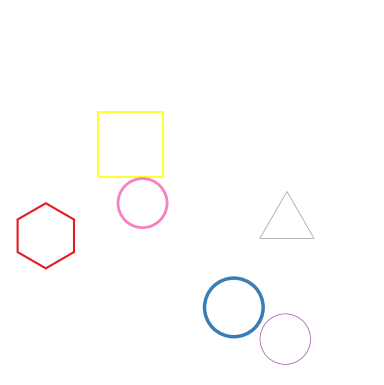[{"shape": "hexagon", "thickness": 1.5, "radius": 0.42, "center": [0.119, 0.388]}, {"shape": "circle", "thickness": 2.5, "radius": 0.38, "center": [0.607, 0.201]}, {"shape": "circle", "thickness": 0.5, "radius": 0.33, "center": [0.741, 0.119]}, {"shape": "square", "thickness": 1.5, "radius": 0.42, "center": [0.339, 0.625]}, {"shape": "circle", "thickness": 2, "radius": 0.32, "center": [0.37, 0.473]}, {"shape": "triangle", "thickness": 0.5, "radius": 0.41, "center": [0.745, 0.421]}]